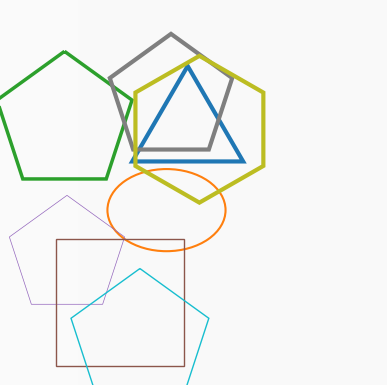[{"shape": "triangle", "thickness": 3, "radius": 0.83, "center": [0.484, 0.663]}, {"shape": "oval", "thickness": 1.5, "radius": 0.76, "center": [0.43, 0.454]}, {"shape": "pentagon", "thickness": 2.5, "radius": 0.92, "center": [0.166, 0.683]}, {"shape": "pentagon", "thickness": 0.5, "radius": 0.78, "center": [0.173, 0.336]}, {"shape": "square", "thickness": 1, "radius": 0.82, "center": [0.309, 0.215]}, {"shape": "pentagon", "thickness": 3, "radius": 0.83, "center": [0.441, 0.746]}, {"shape": "hexagon", "thickness": 3, "radius": 0.95, "center": [0.515, 0.664]}, {"shape": "pentagon", "thickness": 1, "radius": 0.93, "center": [0.361, 0.116]}]